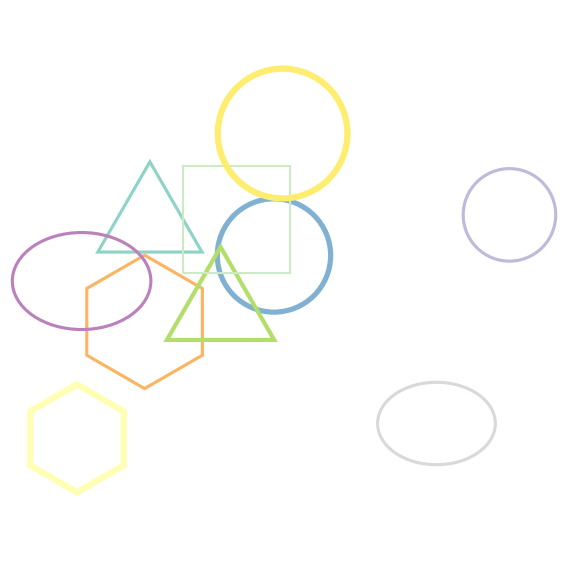[{"shape": "triangle", "thickness": 1.5, "radius": 0.52, "center": [0.26, 0.615]}, {"shape": "hexagon", "thickness": 3, "radius": 0.47, "center": [0.133, 0.24]}, {"shape": "circle", "thickness": 1.5, "radius": 0.4, "center": [0.882, 0.627]}, {"shape": "circle", "thickness": 2.5, "radius": 0.49, "center": [0.474, 0.557]}, {"shape": "hexagon", "thickness": 1.5, "radius": 0.58, "center": [0.25, 0.442]}, {"shape": "triangle", "thickness": 2, "radius": 0.54, "center": [0.382, 0.464]}, {"shape": "oval", "thickness": 1.5, "radius": 0.51, "center": [0.756, 0.266]}, {"shape": "oval", "thickness": 1.5, "radius": 0.6, "center": [0.141, 0.513]}, {"shape": "square", "thickness": 1, "radius": 0.47, "center": [0.409, 0.619]}, {"shape": "circle", "thickness": 3, "radius": 0.56, "center": [0.489, 0.768]}]